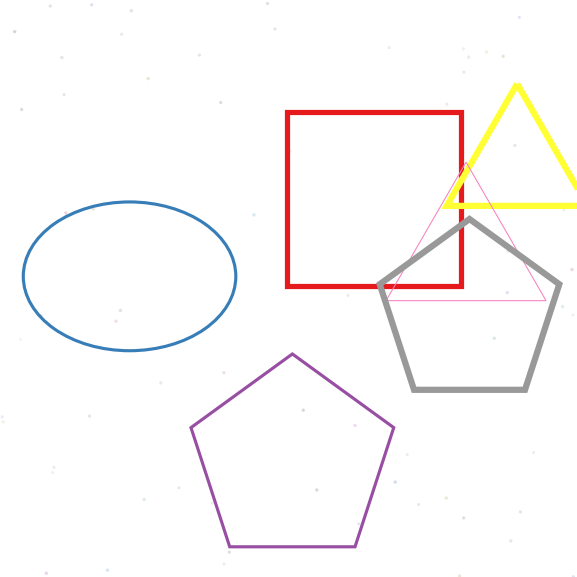[{"shape": "square", "thickness": 2.5, "radius": 0.75, "center": [0.648, 0.654]}, {"shape": "oval", "thickness": 1.5, "radius": 0.92, "center": [0.224, 0.521]}, {"shape": "pentagon", "thickness": 1.5, "radius": 0.92, "center": [0.506, 0.202]}, {"shape": "triangle", "thickness": 3, "radius": 0.7, "center": [0.896, 0.713]}, {"shape": "triangle", "thickness": 0.5, "radius": 0.8, "center": [0.807, 0.558]}, {"shape": "pentagon", "thickness": 3, "radius": 0.82, "center": [0.813, 0.456]}]